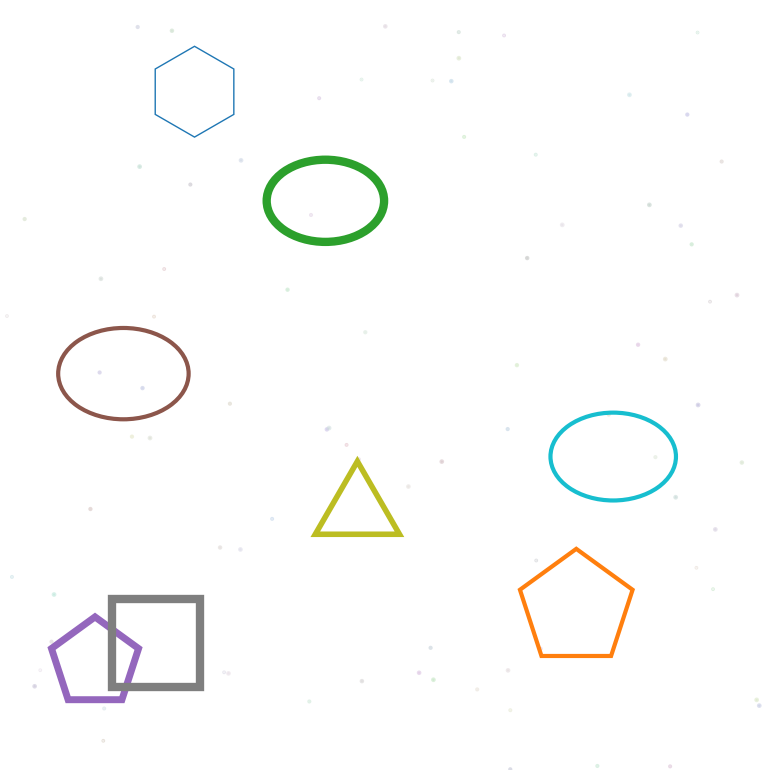[{"shape": "hexagon", "thickness": 0.5, "radius": 0.29, "center": [0.253, 0.881]}, {"shape": "pentagon", "thickness": 1.5, "radius": 0.38, "center": [0.748, 0.21]}, {"shape": "oval", "thickness": 3, "radius": 0.38, "center": [0.423, 0.739]}, {"shape": "pentagon", "thickness": 2.5, "radius": 0.3, "center": [0.123, 0.139]}, {"shape": "oval", "thickness": 1.5, "radius": 0.42, "center": [0.16, 0.515]}, {"shape": "square", "thickness": 3, "radius": 0.29, "center": [0.203, 0.165]}, {"shape": "triangle", "thickness": 2, "radius": 0.32, "center": [0.464, 0.338]}, {"shape": "oval", "thickness": 1.5, "radius": 0.41, "center": [0.796, 0.407]}]